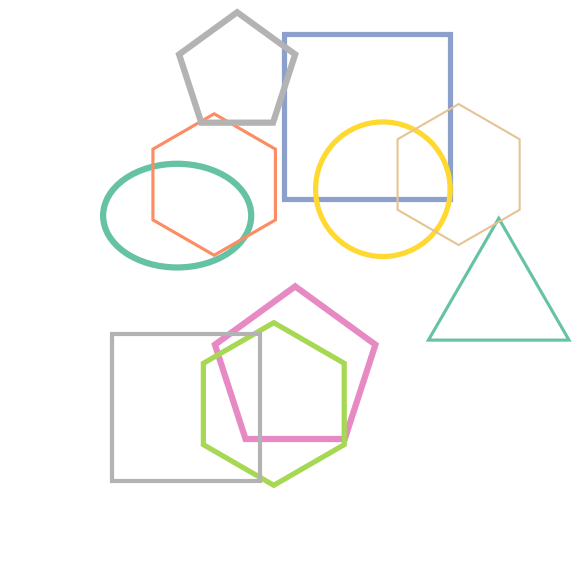[{"shape": "oval", "thickness": 3, "radius": 0.64, "center": [0.307, 0.626]}, {"shape": "triangle", "thickness": 1.5, "radius": 0.7, "center": [0.864, 0.481]}, {"shape": "hexagon", "thickness": 1.5, "radius": 0.61, "center": [0.371, 0.68]}, {"shape": "square", "thickness": 2.5, "radius": 0.72, "center": [0.635, 0.797]}, {"shape": "pentagon", "thickness": 3, "radius": 0.73, "center": [0.511, 0.357]}, {"shape": "hexagon", "thickness": 2.5, "radius": 0.7, "center": [0.474, 0.3]}, {"shape": "circle", "thickness": 2.5, "radius": 0.58, "center": [0.663, 0.671]}, {"shape": "hexagon", "thickness": 1, "radius": 0.61, "center": [0.794, 0.697]}, {"shape": "square", "thickness": 2, "radius": 0.64, "center": [0.322, 0.293]}, {"shape": "pentagon", "thickness": 3, "radius": 0.53, "center": [0.411, 0.872]}]